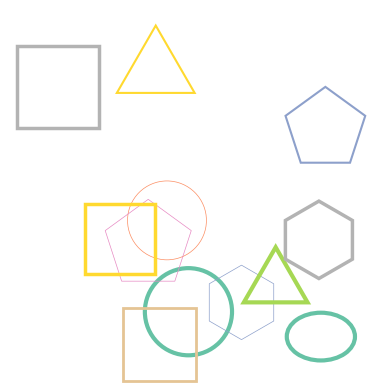[{"shape": "circle", "thickness": 3, "radius": 0.57, "center": [0.489, 0.19]}, {"shape": "oval", "thickness": 3, "radius": 0.44, "center": [0.833, 0.126]}, {"shape": "circle", "thickness": 0.5, "radius": 0.51, "center": [0.434, 0.428]}, {"shape": "hexagon", "thickness": 0.5, "radius": 0.48, "center": [0.627, 0.215]}, {"shape": "pentagon", "thickness": 1.5, "radius": 0.54, "center": [0.845, 0.665]}, {"shape": "pentagon", "thickness": 0.5, "radius": 0.59, "center": [0.385, 0.365]}, {"shape": "triangle", "thickness": 3, "radius": 0.48, "center": [0.716, 0.262]}, {"shape": "triangle", "thickness": 1.5, "radius": 0.58, "center": [0.405, 0.817]}, {"shape": "square", "thickness": 2.5, "radius": 0.46, "center": [0.312, 0.38]}, {"shape": "square", "thickness": 2, "radius": 0.47, "center": [0.414, 0.105]}, {"shape": "square", "thickness": 2.5, "radius": 0.53, "center": [0.15, 0.775]}, {"shape": "hexagon", "thickness": 2.5, "radius": 0.5, "center": [0.828, 0.377]}]